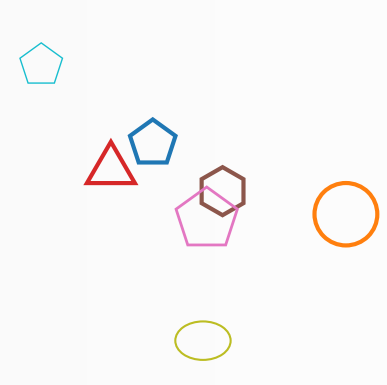[{"shape": "pentagon", "thickness": 3, "radius": 0.31, "center": [0.394, 0.628]}, {"shape": "circle", "thickness": 3, "radius": 0.41, "center": [0.893, 0.444]}, {"shape": "triangle", "thickness": 3, "radius": 0.36, "center": [0.286, 0.56]}, {"shape": "hexagon", "thickness": 3, "radius": 0.31, "center": [0.574, 0.503]}, {"shape": "pentagon", "thickness": 2, "radius": 0.42, "center": [0.533, 0.431]}, {"shape": "oval", "thickness": 1.5, "radius": 0.36, "center": [0.524, 0.115]}, {"shape": "pentagon", "thickness": 1, "radius": 0.29, "center": [0.106, 0.831]}]